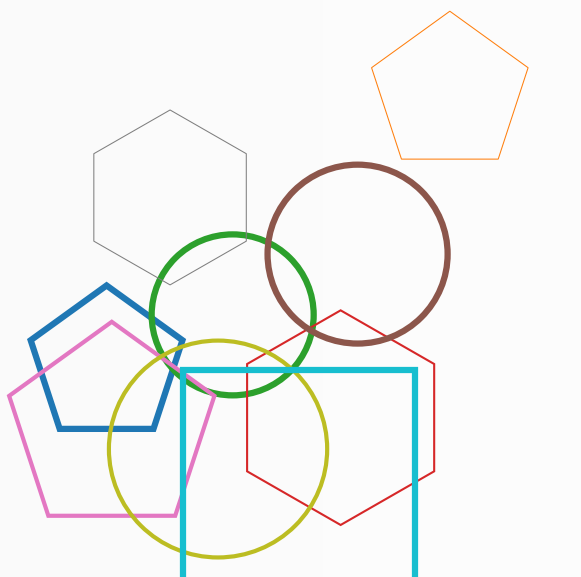[{"shape": "pentagon", "thickness": 3, "radius": 0.69, "center": [0.183, 0.368]}, {"shape": "pentagon", "thickness": 0.5, "radius": 0.71, "center": [0.774, 0.838]}, {"shape": "circle", "thickness": 3, "radius": 0.7, "center": [0.4, 0.454]}, {"shape": "hexagon", "thickness": 1, "radius": 0.93, "center": [0.586, 0.276]}, {"shape": "circle", "thickness": 3, "radius": 0.77, "center": [0.615, 0.559]}, {"shape": "pentagon", "thickness": 2, "radius": 0.93, "center": [0.192, 0.256]}, {"shape": "hexagon", "thickness": 0.5, "radius": 0.76, "center": [0.293, 0.657]}, {"shape": "circle", "thickness": 2, "radius": 0.94, "center": [0.375, 0.222]}, {"shape": "square", "thickness": 3, "radius": 1.0, "center": [0.515, 0.16]}]